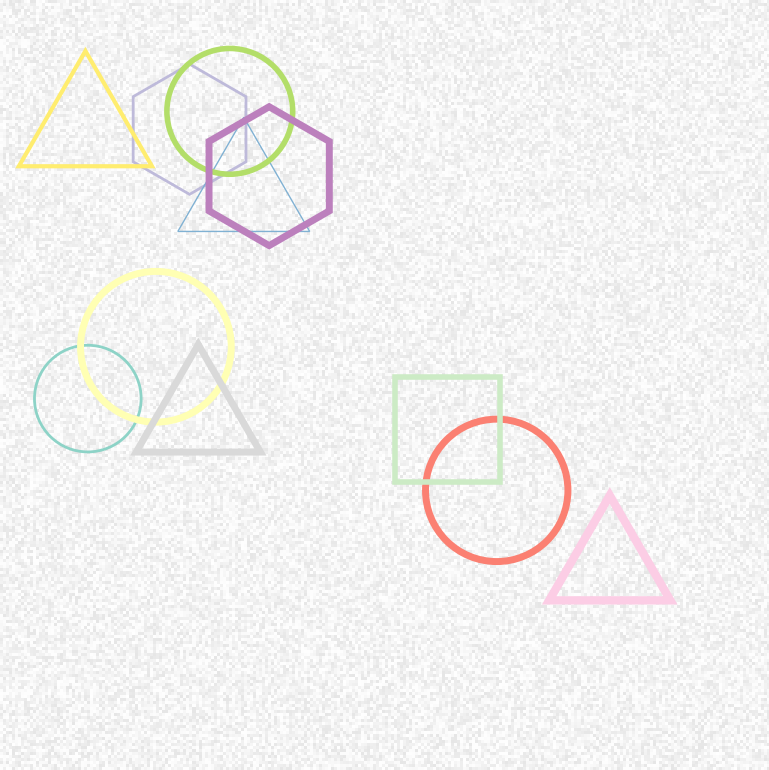[{"shape": "circle", "thickness": 1, "radius": 0.35, "center": [0.114, 0.482]}, {"shape": "circle", "thickness": 2.5, "radius": 0.49, "center": [0.202, 0.55]}, {"shape": "hexagon", "thickness": 1, "radius": 0.42, "center": [0.246, 0.832]}, {"shape": "circle", "thickness": 2.5, "radius": 0.46, "center": [0.645, 0.363]}, {"shape": "triangle", "thickness": 0.5, "radius": 0.49, "center": [0.317, 0.749]}, {"shape": "circle", "thickness": 2, "radius": 0.41, "center": [0.298, 0.855]}, {"shape": "triangle", "thickness": 3, "radius": 0.45, "center": [0.792, 0.266]}, {"shape": "triangle", "thickness": 2.5, "radius": 0.47, "center": [0.258, 0.459]}, {"shape": "hexagon", "thickness": 2.5, "radius": 0.45, "center": [0.35, 0.771]}, {"shape": "square", "thickness": 2, "radius": 0.34, "center": [0.582, 0.442]}, {"shape": "triangle", "thickness": 1.5, "radius": 0.5, "center": [0.111, 0.834]}]